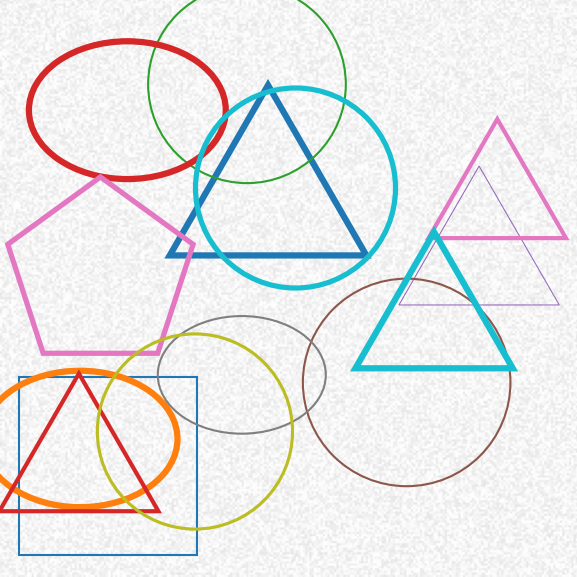[{"shape": "triangle", "thickness": 3, "radius": 0.98, "center": [0.464, 0.655]}, {"shape": "square", "thickness": 1, "radius": 0.77, "center": [0.186, 0.192]}, {"shape": "oval", "thickness": 3, "radius": 0.84, "center": [0.139, 0.239]}, {"shape": "circle", "thickness": 1, "radius": 0.86, "center": [0.428, 0.853]}, {"shape": "oval", "thickness": 3, "radius": 0.85, "center": [0.22, 0.808]}, {"shape": "triangle", "thickness": 2, "radius": 0.79, "center": [0.137, 0.193]}, {"shape": "triangle", "thickness": 0.5, "radius": 0.8, "center": [0.83, 0.551]}, {"shape": "circle", "thickness": 1, "radius": 0.9, "center": [0.704, 0.337]}, {"shape": "pentagon", "thickness": 2.5, "radius": 0.84, "center": [0.174, 0.524]}, {"shape": "triangle", "thickness": 2, "radius": 0.69, "center": [0.861, 0.656]}, {"shape": "oval", "thickness": 1, "radius": 0.73, "center": [0.419, 0.35]}, {"shape": "circle", "thickness": 1.5, "radius": 0.84, "center": [0.338, 0.252]}, {"shape": "circle", "thickness": 2.5, "radius": 0.87, "center": [0.512, 0.674]}, {"shape": "triangle", "thickness": 3, "radius": 0.79, "center": [0.752, 0.44]}]